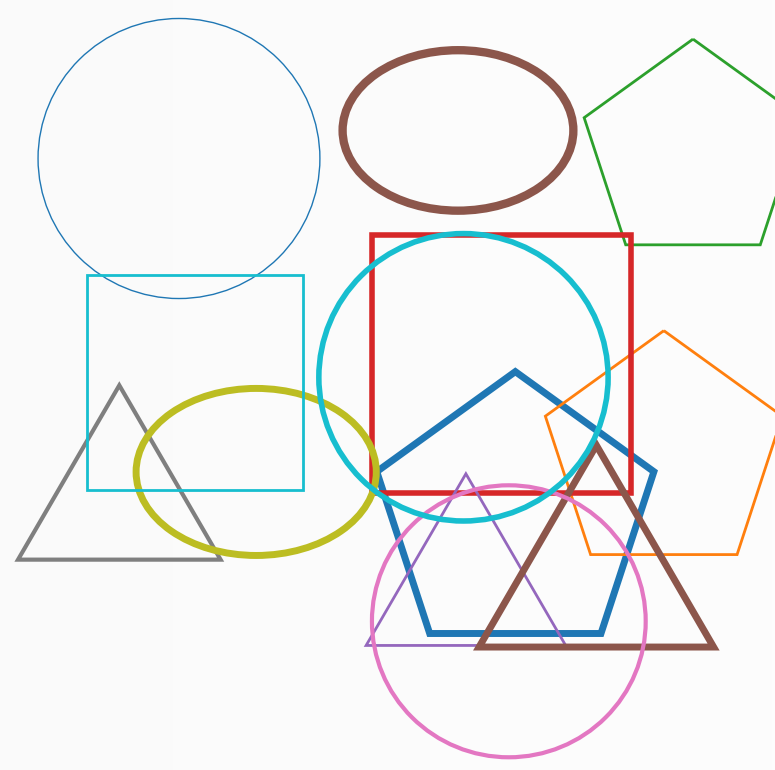[{"shape": "circle", "thickness": 0.5, "radius": 0.91, "center": [0.231, 0.794]}, {"shape": "pentagon", "thickness": 2.5, "radius": 0.94, "center": [0.665, 0.329]}, {"shape": "pentagon", "thickness": 1, "radius": 0.8, "center": [0.857, 0.41]}, {"shape": "pentagon", "thickness": 1, "radius": 0.74, "center": [0.894, 0.802]}, {"shape": "square", "thickness": 2, "radius": 0.84, "center": [0.647, 0.527]}, {"shape": "triangle", "thickness": 1, "radius": 0.74, "center": [0.601, 0.236]}, {"shape": "oval", "thickness": 3, "radius": 0.74, "center": [0.591, 0.831]}, {"shape": "triangle", "thickness": 2.5, "radius": 0.87, "center": [0.769, 0.247]}, {"shape": "circle", "thickness": 1.5, "radius": 0.88, "center": [0.657, 0.193]}, {"shape": "triangle", "thickness": 1.5, "radius": 0.75, "center": [0.154, 0.349]}, {"shape": "oval", "thickness": 2.5, "radius": 0.77, "center": [0.331, 0.387]}, {"shape": "circle", "thickness": 2, "radius": 0.93, "center": [0.598, 0.51]}, {"shape": "square", "thickness": 1, "radius": 0.7, "center": [0.252, 0.503]}]